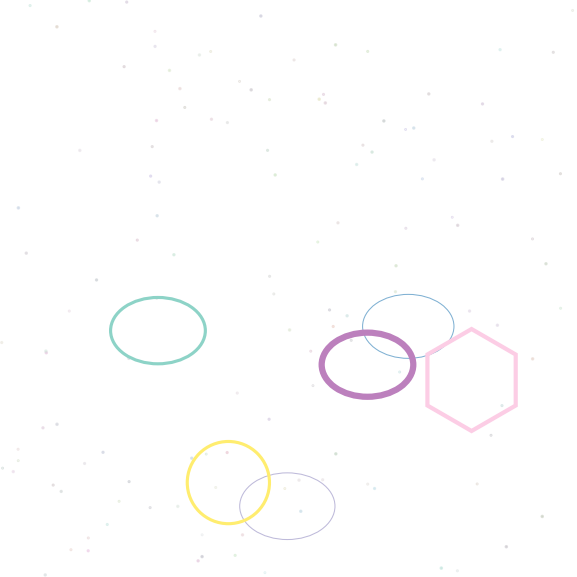[{"shape": "oval", "thickness": 1.5, "radius": 0.41, "center": [0.274, 0.427]}, {"shape": "oval", "thickness": 0.5, "radius": 0.41, "center": [0.498, 0.123]}, {"shape": "oval", "thickness": 0.5, "radius": 0.4, "center": [0.707, 0.434]}, {"shape": "hexagon", "thickness": 2, "radius": 0.44, "center": [0.817, 0.341]}, {"shape": "oval", "thickness": 3, "radius": 0.4, "center": [0.636, 0.368]}, {"shape": "circle", "thickness": 1.5, "radius": 0.36, "center": [0.395, 0.163]}]